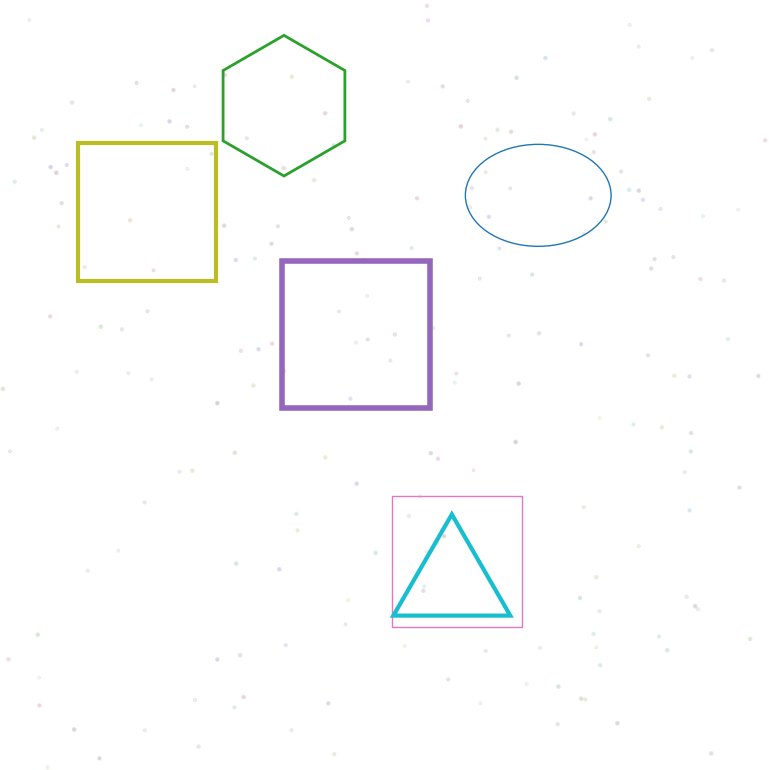[{"shape": "oval", "thickness": 0.5, "radius": 0.47, "center": [0.699, 0.746]}, {"shape": "hexagon", "thickness": 1, "radius": 0.46, "center": [0.369, 0.863]}, {"shape": "square", "thickness": 2, "radius": 0.48, "center": [0.463, 0.565]}, {"shape": "square", "thickness": 0.5, "radius": 0.42, "center": [0.593, 0.271]}, {"shape": "square", "thickness": 1.5, "radius": 0.45, "center": [0.191, 0.725]}, {"shape": "triangle", "thickness": 1.5, "radius": 0.44, "center": [0.587, 0.244]}]